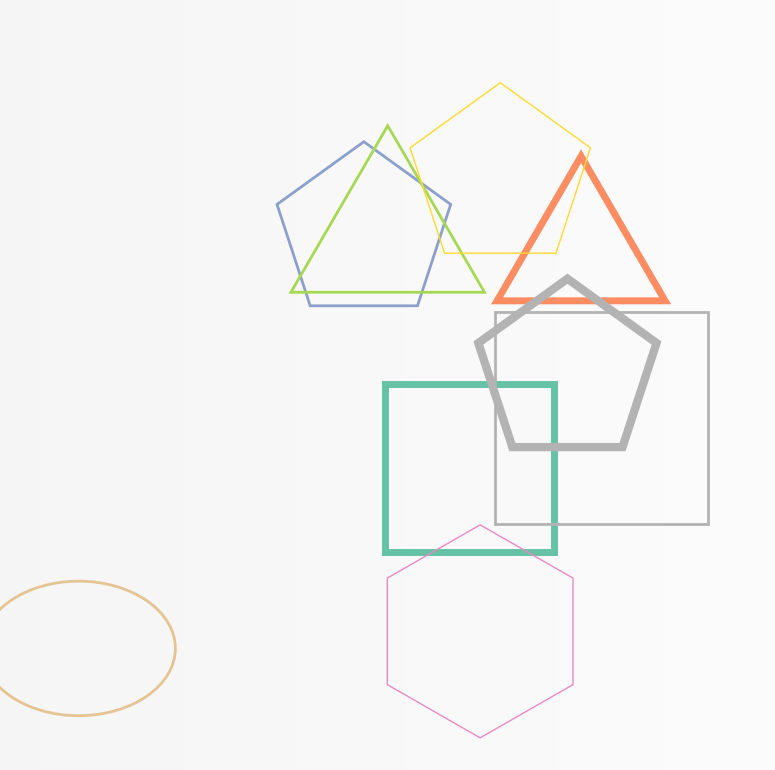[{"shape": "square", "thickness": 2.5, "radius": 0.55, "center": [0.606, 0.392]}, {"shape": "triangle", "thickness": 2.5, "radius": 0.63, "center": [0.75, 0.672]}, {"shape": "pentagon", "thickness": 1, "radius": 0.59, "center": [0.469, 0.698]}, {"shape": "hexagon", "thickness": 0.5, "radius": 0.69, "center": [0.62, 0.18]}, {"shape": "triangle", "thickness": 1, "radius": 0.72, "center": [0.5, 0.693]}, {"shape": "pentagon", "thickness": 0.5, "radius": 0.61, "center": [0.646, 0.77]}, {"shape": "oval", "thickness": 1, "radius": 0.62, "center": [0.101, 0.158]}, {"shape": "pentagon", "thickness": 3, "radius": 0.6, "center": [0.732, 0.517]}, {"shape": "square", "thickness": 1, "radius": 0.69, "center": [0.776, 0.457]}]